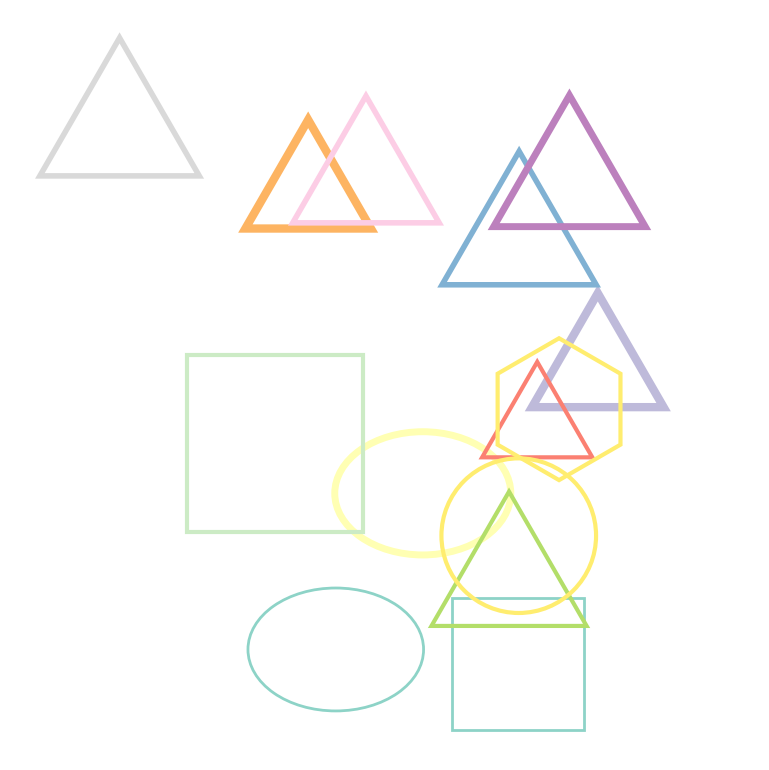[{"shape": "square", "thickness": 1, "radius": 0.43, "center": [0.673, 0.137]}, {"shape": "oval", "thickness": 1, "radius": 0.57, "center": [0.436, 0.157]}, {"shape": "oval", "thickness": 2.5, "radius": 0.57, "center": [0.549, 0.359]}, {"shape": "triangle", "thickness": 3, "radius": 0.49, "center": [0.776, 0.521]}, {"shape": "triangle", "thickness": 1.5, "radius": 0.41, "center": [0.698, 0.447]}, {"shape": "triangle", "thickness": 2, "radius": 0.58, "center": [0.674, 0.688]}, {"shape": "triangle", "thickness": 3, "radius": 0.47, "center": [0.4, 0.75]}, {"shape": "triangle", "thickness": 1.5, "radius": 0.58, "center": [0.661, 0.245]}, {"shape": "triangle", "thickness": 2, "radius": 0.55, "center": [0.475, 0.766]}, {"shape": "triangle", "thickness": 2, "radius": 0.6, "center": [0.155, 0.831]}, {"shape": "triangle", "thickness": 2.5, "radius": 0.57, "center": [0.74, 0.762]}, {"shape": "square", "thickness": 1.5, "radius": 0.57, "center": [0.357, 0.424]}, {"shape": "circle", "thickness": 1.5, "radius": 0.5, "center": [0.674, 0.304]}, {"shape": "hexagon", "thickness": 1.5, "radius": 0.46, "center": [0.726, 0.469]}]